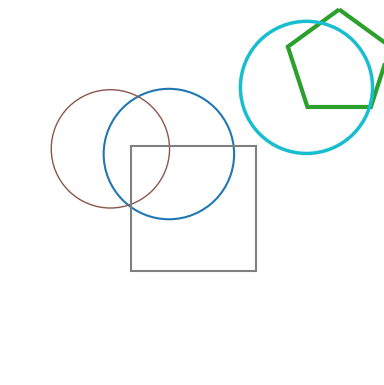[{"shape": "circle", "thickness": 1.5, "radius": 0.85, "center": [0.439, 0.6]}, {"shape": "pentagon", "thickness": 3, "radius": 0.7, "center": [0.881, 0.835]}, {"shape": "circle", "thickness": 1, "radius": 0.77, "center": [0.287, 0.613]}, {"shape": "square", "thickness": 1.5, "radius": 0.81, "center": [0.504, 0.458]}, {"shape": "circle", "thickness": 2.5, "radius": 0.86, "center": [0.796, 0.773]}]